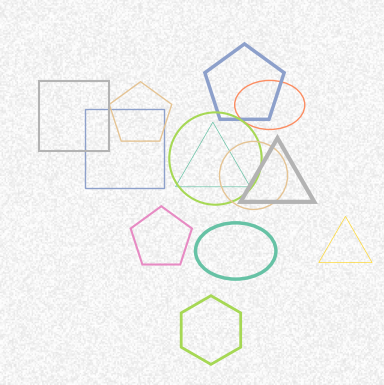[{"shape": "oval", "thickness": 2.5, "radius": 0.52, "center": [0.612, 0.348]}, {"shape": "triangle", "thickness": 0.5, "radius": 0.56, "center": [0.553, 0.571]}, {"shape": "oval", "thickness": 1, "radius": 0.46, "center": [0.701, 0.727]}, {"shape": "square", "thickness": 1, "radius": 0.51, "center": [0.324, 0.615]}, {"shape": "pentagon", "thickness": 2.5, "radius": 0.54, "center": [0.635, 0.778]}, {"shape": "pentagon", "thickness": 1.5, "radius": 0.42, "center": [0.419, 0.381]}, {"shape": "hexagon", "thickness": 2, "radius": 0.45, "center": [0.548, 0.143]}, {"shape": "circle", "thickness": 1.5, "radius": 0.6, "center": [0.56, 0.588]}, {"shape": "triangle", "thickness": 0.5, "radius": 0.4, "center": [0.897, 0.358]}, {"shape": "circle", "thickness": 1, "radius": 0.44, "center": [0.659, 0.544]}, {"shape": "pentagon", "thickness": 1, "radius": 0.43, "center": [0.365, 0.702]}, {"shape": "triangle", "thickness": 3, "radius": 0.55, "center": [0.721, 0.531]}, {"shape": "square", "thickness": 1.5, "radius": 0.46, "center": [0.192, 0.698]}]